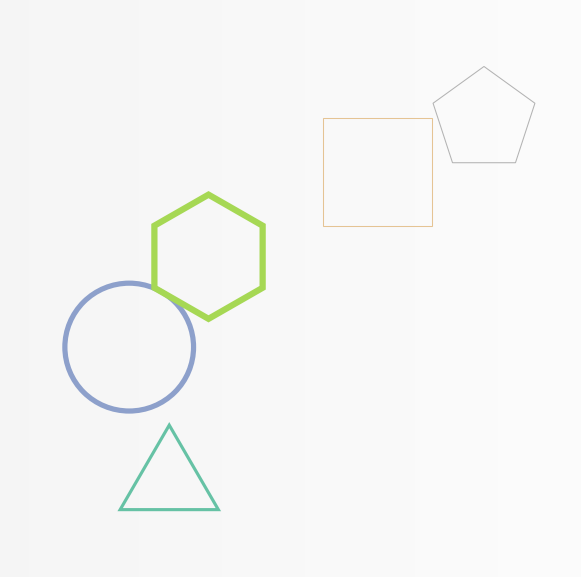[{"shape": "triangle", "thickness": 1.5, "radius": 0.49, "center": [0.291, 0.165]}, {"shape": "circle", "thickness": 2.5, "radius": 0.55, "center": [0.222, 0.398]}, {"shape": "hexagon", "thickness": 3, "radius": 0.54, "center": [0.359, 0.555]}, {"shape": "square", "thickness": 0.5, "radius": 0.47, "center": [0.65, 0.701]}, {"shape": "pentagon", "thickness": 0.5, "radius": 0.46, "center": [0.833, 0.792]}]